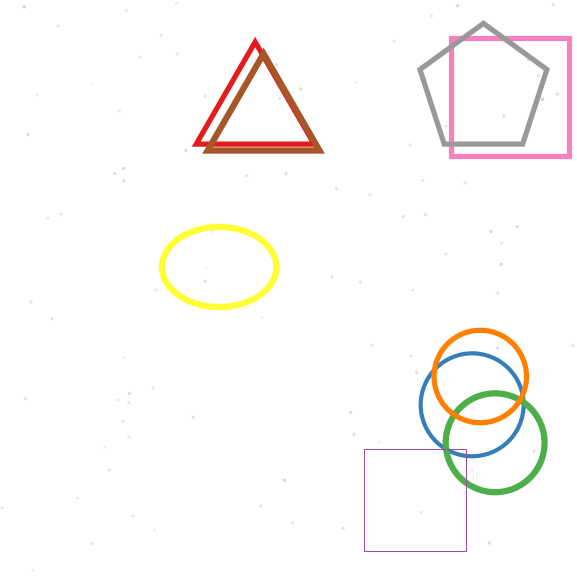[{"shape": "triangle", "thickness": 2.5, "radius": 0.59, "center": [0.442, 0.809]}, {"shape": "circle", "thickness": 2, "radius": 0.45, "center": [0.818, 0.298]}, {"shape": "circle", "thickness": 3, "radius": 0.43, "center": [0.857, 0.232]}, {"shape": "square", "thickness": 0.5, "radius": 0.44, "center": [0.718, 0.133]}, {"shape": "circle", "thickness": 2.5, "radius": 0.4, "center": [0.832, 0.347]}, {"shape": "oval", "thickness": 3, "radius": 0.5, "center": [0.379, 0.537]}, {"shape": "triangle", "thickness": 3, "radius": 0.56, "center": [0.456, 0.794]}, {"shape": "square", "thickness": 2.5, "radius": 0.51, "center": [0.883, 0.831]}, {"shape": "pentagon", "thickness": 2.5, "radius": 0.58, "center": [0.837, 0.843]}]